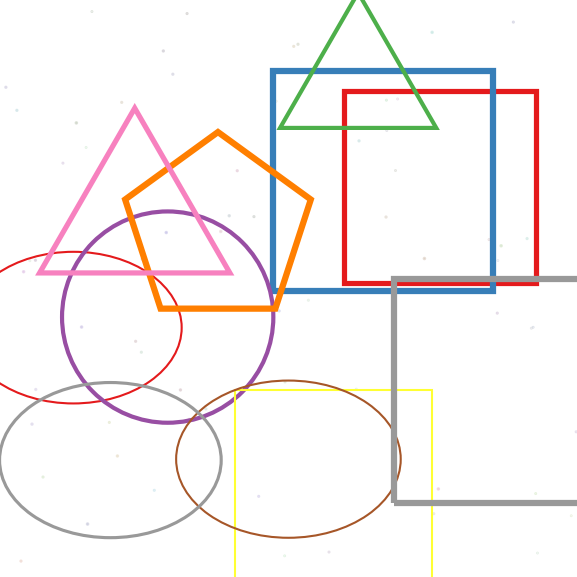[{"shape": "square", "thickness": 2.5, "radius": 0.83, "center": [0.761, 0.676]}, {"shape": "oval", "thickness": 1, "radius": 0.94, "center": [0.127, 0.432]}, {"shape": "square", "thickness": 3, "radius": 0.95, "center": [0.663, 0.686]}, {"shape": "triangle", "thickness": 2, "radius": 0.78, "center": [0.62, 0.856]}, {"shape": "circle", "thickness": 2, "radius": 0.91, "center": [0.29, 0.45]}, {"shape": "pentagon", "thickness": 3, "radius": 0.85, "center": [0.377, 0.601]}, {"shape": "square", "thickness": 1, "radius": 0.85, "center": [0.578, 0.152]}, {"shape": "oval", "thickness": 1, "radius": 0.97, "center": [0.499, 0.204]}, {"shape": "triangle", "thickness": 2.5, "radius": 0.95, "center": [0.233, 0.622]}, {"shape": "oval", "thickness": 1.5, "radius": 0.96, "center": [0.191, 0.202]}, {"shape": "square", "thickness": 3, "radius": 0.97, "center": [0.877, 0.322]}]